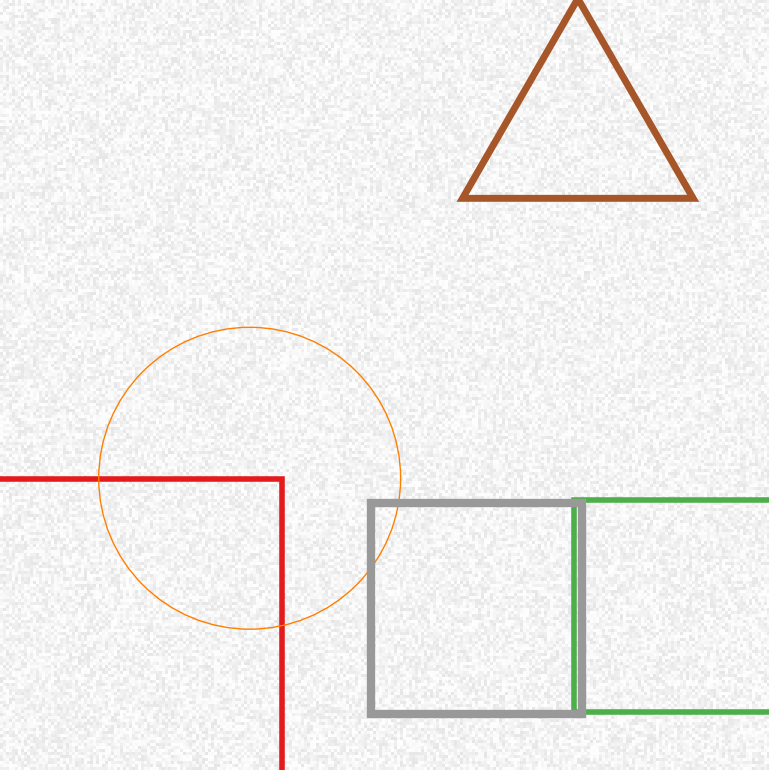[{"shape": "square", "thickness": 2, "radius": 0.99, "center": [0.169, 0.18]}, {"shape": "square", "thickness": 2, "radius": 0.69, "center": [0.883, 0.213]}, {"shape": "circle", "thickness": 0.5, "radius": 0.98, "center": [0.324, 0.379]}, {"shape": "triangle", "thickness": 2.5, "radius": 0.86, "center": [0.75, 0.829]}, {"shape": "square", "thickness": 3, "radius": 0.69, "center": [0.619, 0.209]}]